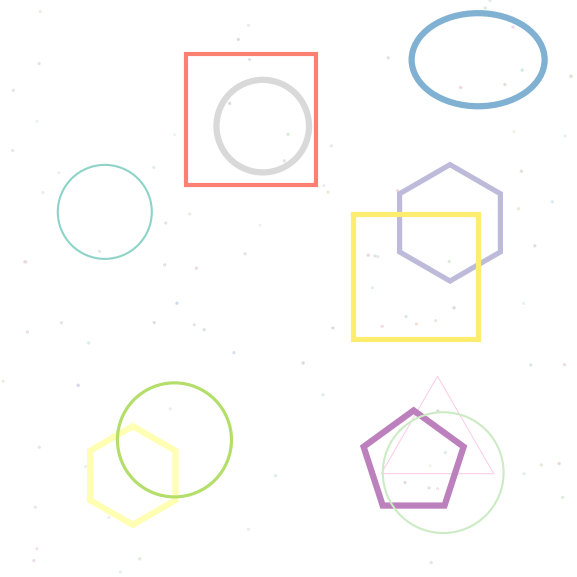[{"shape": "circle", "thickness": 1, "radius": 0.41, "center": [0.181, 0.632]}, {"shape": "hexagon", "thickness": 3, "radius": 0.43, "center": [0.23, 0.176]}, {"shape": "hexagon", "thickness": 2.5, "radius": 0.5, "center": [0.779, 0.613]}, {"shape": "square", "thickness": 2, "radius": 0.56, "center": [0.435, 0.792]}, {"shape": "oval", "thickness": 3, "radius": 0.58, "center": [0.828, 0.896]}, {"shape": "circle", "thickness": 1.5, "radius": 0.49, "center": [0.302, 0.237]}, {"shape": "triangle", "thickness": 0.5, "radius": 0.56, "center": [0.758, 0.235]}, {"shape": "circle", "thickness": 3, "radius": 0.4, "center": [0.455, 0.781]}, {"shape": "pentagon", "thickness": 3, "radius": 0.46, "center": [0.716, 0.197]}, {"shape": "circle", "thickness": 1, "radius": 0.52, "center": [0.767, 0.181]}, {"shape": "square", "thickness": 2.5, "radius": 0.54, "center": [0.719, 0.521]}]